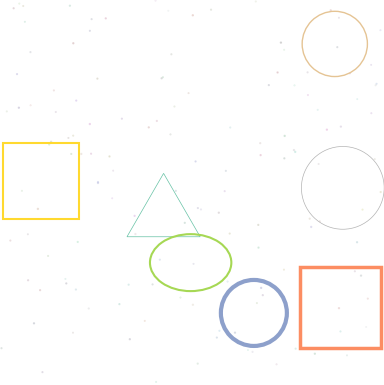[{"shape": "triangle", "thickness": 0.5, "radius": 0.55, "center": [0.425, 0.44]}, {"shape": "square", "thickness": 2.5, "radius": 0.53, "center": [0.884, 0.202]}, {"shape": "circle", "thickness": 3, "radius": 0.43, "center": [0.659, 0.187]}, {"shape": "oval", "thickness": 1.5, "radius": 0.53, "center": [0.495, 0.318]}, {"shape": "square", "thickness": 1.5, "radius": 0.49, "center": [0.107, 0.53]}, {"shape": "circle", "thickness": 1, "radius": 0.42, "center": [0.87, 0.886]}, {"shape": "circle", "thickness": 0.5, "radius": 0.54, "center": [0.89, 0.512]}]